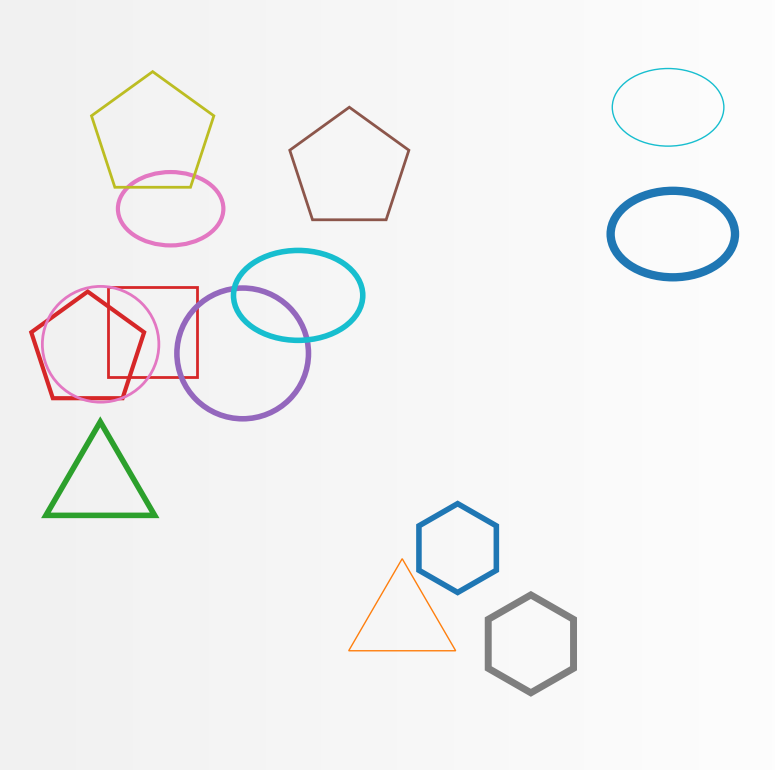[{"shape": "hexagon", "thickness": 2, "radius": 0.29, "center": [0.591, 0.288]}, {"shape": "oval", "thickness": 3, "radius": 0.4, "center": [0.868, 0.696]}, {"shape": "triangle", "thickness": 0.5, "radius": 0.4, "center": [0.519, 0.195]}, {"shape": "triangle", "thickness": 2, "radius": 0.41, "center": [0.129, 0.371]}, {"shape": "square", "thickness": 1, "radius": 0.29, "center": [0.197, 0.569]}, {"shape": "pentagon", "thickness": 1.5, "radius": 0.38, "center": [0.113, 0.545]}, {"shape": "circle", "thickness": 2, "radius": 0.42, "center": [0.313, 0.541]}, {"shape": "pentagon", "thickness": 1, "radius": 0.4, "center": [0.451, 0.78]}, {"shape": "circle", "thickness": 1, "radius": 0.38, "center": [0.13, 0.553]}, {"shape": "oval", "thickness": 1.5, "radius": 0.34, "center": [0.22, 0.729]}, {"shape": "hexagon", "thickness": 2.5, "radius": 0.32, "center": [0.685, 0.164]}, {"shape": "pentagon", "thickness": 1, "radius": 0.42, "center": [0.197, 0.824]}, {"shape": "oval", "thickness": 2, "radius": 0.42, "center": [0.385, 0.616]}, {"shape": "oval", "thickness": 0.5, "radius": 0.36, "center": [0.862, 0.861]}]